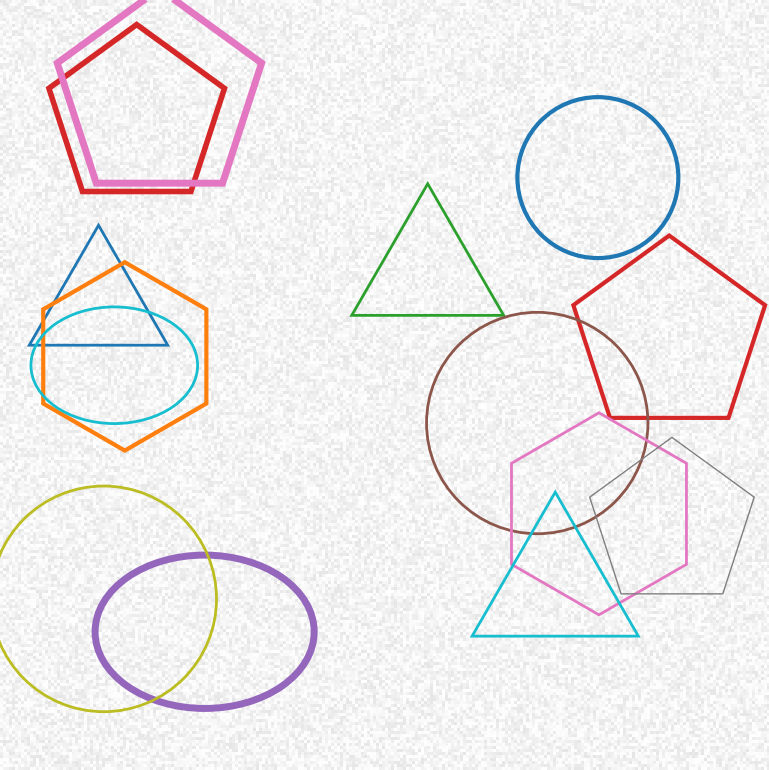[{"shape": "triangle", "thickness": 1, "radius": 0.52, "center": [0.128, 0.604]}, {"shape": "circle", "thickness": 1.5, "radius": 0.52, "center": [0.776, 0.769]}, {"shape": "hexagon", "thickness": 1.5, "radius": 0.61, "center": [0.162, 0.537]}, {"shape": "triangle", "thickness": 1, "radius": 0.57, "center": [0.555, 0.647]}, {"shape": "pentagon", "thickness": 1.5, "radius": 0.65, "center": [0.869, 0.563]}, {"shape": "pentagon", "thickness": 2, "radius": 0.6, "center": [0.178, 0.848]}, {"shape": "oval", "thickness": 2.5, "radius": 0.71, "center": [0.266, 0.18]}, {"shape": "circle", "thickness": 1, "radius": 0.72, "center": [0.698, 0.451]}, {"shape": "pentagon", "thickness": 2.5, "radius": 0.7, "center": [0.207, 0.875]}, {"shape": "hexagon", "thickness": 1, "radius": 0.66, "center": [0.778, 0.333]}, {"shape": "pentagon", "thickness": 0.5, "radius": 0.56, "center": [0.873, 0.32]}, {"shape": "circle", "thickness": 1, "radius": 0.73, "center": [0.135, 0.222]}, {"shape": "triangle", "thickness": 1, "radius": 0.62, "center": [0.721, 0.236]}, {"shape": "oval", "thickness": 1, "radius": 0.54, "center": [0.148, 0.526]}]